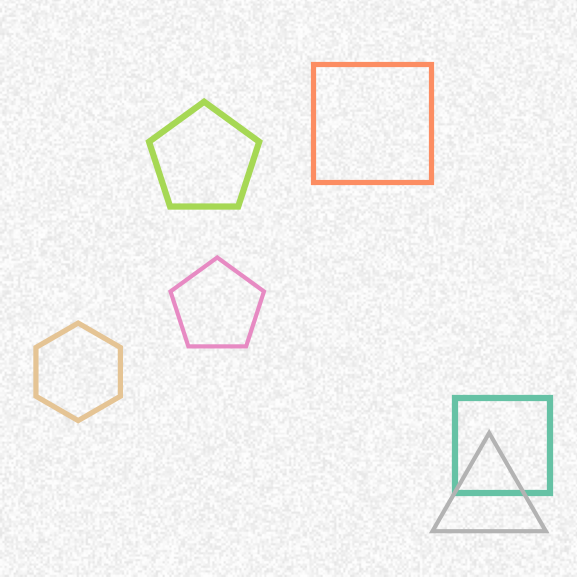[{"shape": "square", "thickness": 3, "radius": 0.41, "center": [0.87, 0.227]}, {"shape": "square", "thickness": 2.5, "radius": 0.51, "center": [0.644, 0.786]}, {"shape": "pentagon", "thickness": 2, "radius": 0.43, "center": [0.376, 0.468]}, {"shape": "pentagon", "thickness": 3, "radius": 0.5, "center": [0.353, 0.723]}, {"shape": "hexagon", "thickness": 2.5, "radius": 0.42, "center": [0.135, 0.355]}, {"shape": "triangle", "thickness": 2, "radius": 0.57, "center": [0.847, 0.136]}]